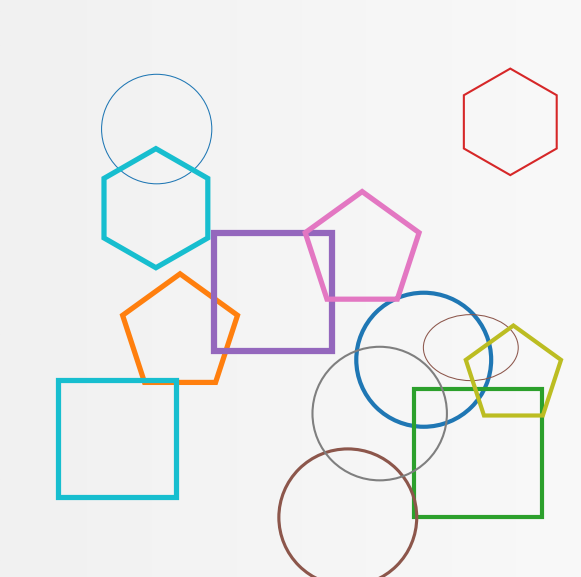[{"shape": "circle", "thickness": 2, "radius": 0.58, "center": [0.729, 0.376]}, {"shape": "circle", "thickness": 0.5, "radius": 0.47, "center": [0.27, 0.776]}, {"shape": "pentagon", "thickness": 2.5, "radius": 0.52, "center": [0.31, 0.421]}, {"shape": "square", "thickness": 2, "radius": 0.55, "center": [0.823, 0.215]}, {"shape": "hexagon", "thickness": 1, "radius": 0.46, "center": [0.878, 0.788]}, {"shape": "square", "thickness": 3, "radius": 0.51, "center": [0.47, 0.494]}, {"shape": "oval", "thickness": 0.5, "radius": 0.41, "center": [0.81, 0.397]}, {"shape": "circle", "thickness": 1.5, "radius": 0.59, "center": [0.598, 0.103]}, {"shape": "pentagon", "thickness": 2.5, "radius": 0.51, "center": [0.623, 0.564]}, {"shape": "circle", "thickness": 1, "radius": 0.58, "center": [0.653, 0.283]}, {"shape": "pentagon", "thickness": 2, "radius": 0.43, "center": [0.883, 0.349]}, {"shape": "hexagon", "thickness": 2.5, "radius": 0.52, "center": [0.268, 0.639]}, {"shape": "square", "thickness": 2.5, "radius": 0.51, "center": [0.201, 0.24]}]